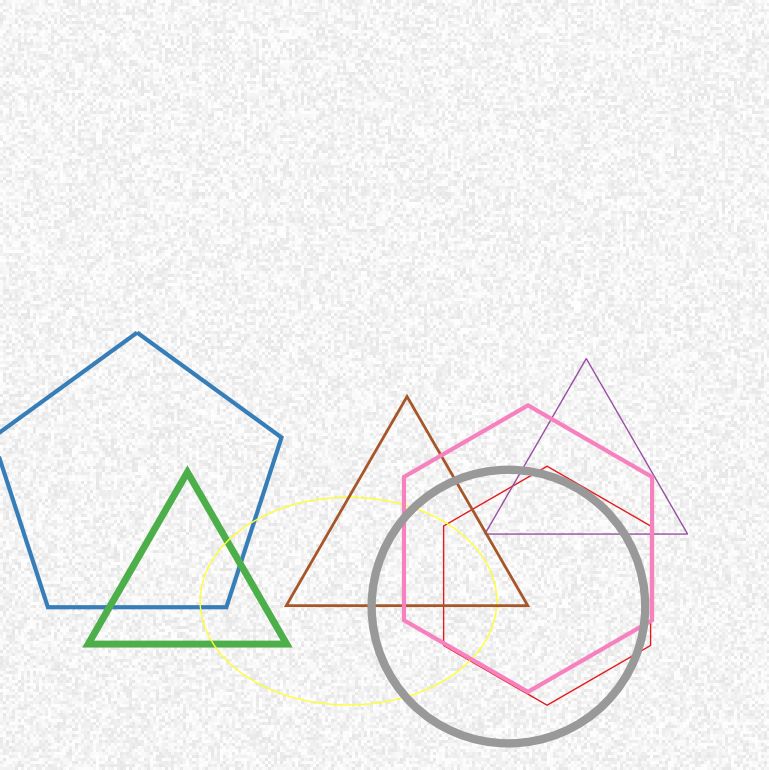[{"shape": "hexagon", "thickness": 0.5, "radius": 0.78, "center": [0.711, 0.239]}, {"shape": "pentagon", "thickness": 1.5, "radius": 0.99, "center": [0.178, 0.371]}, {"shape": "triangle", "thickness": 2.5, "radius": 0.74, "center": [0.243, 0.238]}, {"shape": "triangle", "thickness": 0.5, "radius": 0.76, "center": [0.761, 0.382]}, {"shape": "oval", "thickness": 0.5, "radius": 0.96, "center": [0.453, 0.219]}, {"shape": "triangle", "thickness": 1, "radius": 0.91, "center": [0.529, 0.304]}, {"shape": "hexagon", "thickness": 1.5, "radius": 0.93, "center": [0.686, 0.288]}, {"shape": "circle", "thickness": 3, "radius": 0.89, "center": [0.66, 0.212]}]